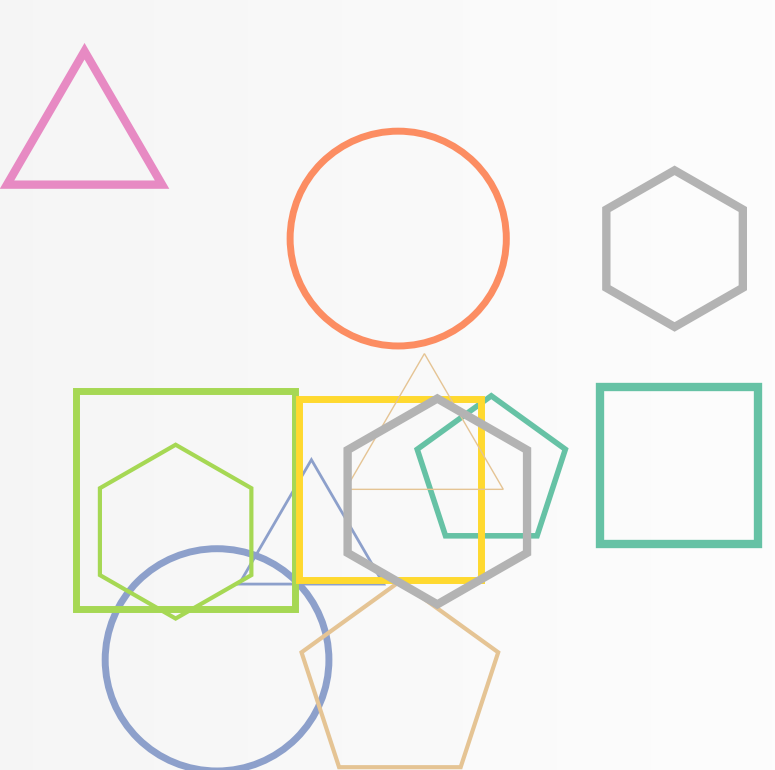[{"shape": "pentagon", "thickness": 2, "radius": 0.5, "center": [0.634, 0.385]}, {"shape": "square", "thickness": 3, "radius": 0.51, "center": [0.876, 0.395]}, {"shape": "circle", "thickness": 2.5, "radius": 0.7, "center": [0.514, 0.69]}, {"shape": "triangle", "thickness": 1, "radius": 0.54, "center": [0.402, 0.295]}, {"shape": "circle", "thickness": 2.5, "radius": 0.72, "center": [0.28, 0.143]}, {"shape": "triangle", "thickness": 3, "radius": 0.58, "center": [0.109, 0.818]}, {"shape": "hexagon", "thickness": 1.5, "radius": 0.56, "center": [0.227, 0.31]}, {"shape": "square", "thickness": 2.5, "radius": 0.71, "center": [0.239, 0.351]}, {"shape": "square", "thickness": 2.5, "radius": 0.59, "center": [0.503, 0.365]}, {"shape": "pentagon", "thickness": 1.5, "radius": 0.67, "center": [0.516, 0.112]}, {"shape": "triangle", "thickness": 0.5, "radius": 0.59, "center": [0.548, 0.423]}, {"shape": "hexagon", "thickness": 3, "radius": 0.67, "center": [0.564, 0.349]}, {"shape": "hexagon", "thickness": 3, "radius": 0.51, "center": [0.87, 0.677]}]